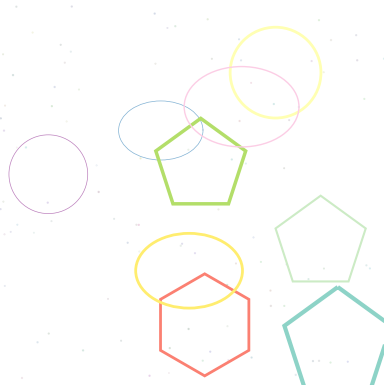[{"shape": "pentagon", "thickness": 3, "radius": 0.73, "center": [0.877, 0.109]}, {"shape": "circle", "thickness": 2, "radius": 0.59, "center": [0.716, 0.811]}, {"shape": "hexagon", "thickness": 2, "radius": 0.66, "center": [0.532, 0.156]}, {"shape": "oval", "thickness": 0.5, "radius": 0.55, "center": [0.418, 0.661]}, {"shape": "pentagon", "thickness": 2.5, "radius": 0.61, "center": [0.521, 0.57]}, {"shape": "oval", "thickness": 1, "radius": 0.75, "center": [0.627, 0.723]}, {"shape": "circle", "thickness": 0.5, "radius": 0.51, "center": [0.126, 0.548]}, {"shape": "pentagon", "thickness": 1.5, "radius": 0.62, "center": [0.833, 0.369]}, {"shape": "oval", "thickness": 2, "radius": 0.69, "center": [0.491, 0.297]}]